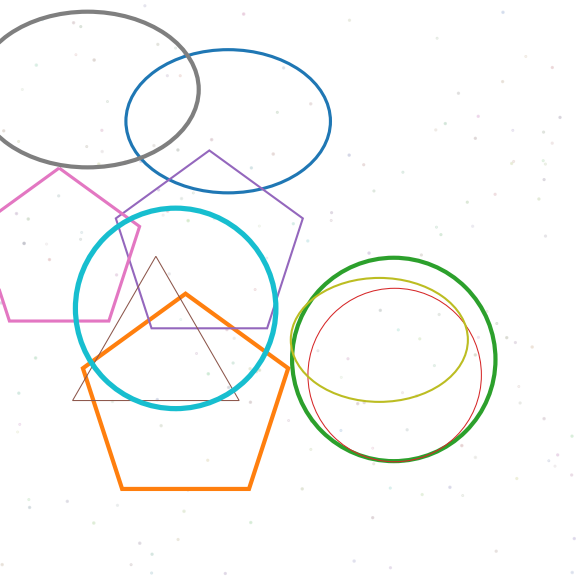[{"shape": "oval", "thickness": 1.5, "radius": 0.89, "center": [0.395, 0.789]}, {"shape": "pentagon", "thickness": 2, "radius": 0.93, "center": [0.321, 0.304]}, {"shape": "circle", "thickness": 2, "radius": 0.88, "center": [0.682, 0.377]}, {"shape": "circle", "thickness": 0.5, "radius": 0.75, "center": [0.683, 0.35]}, {"shape": "pentagon", "thickness": 1, "radius": 0.85, "center": [0.362, 0.568]}, {"shape": "triangle", "thickness": 0.5, "radius": 0.83, "center": [0.27, 0.389]}, {"shape": "pentagon", "thickness": 1.5, "radius": 0.73, "center": [0.102, 0.562]}, {"shape": "oval", "thickness": 2, "radius": 0.96, "center": [0.152, 0.844]}, {"shape": "oval", "thickness": 1, "radius": 0.77, "center": [0.657, 0.411]}, {"shape": "circle", "thickness": 2.5, "radius": 0.87, "center": [0.304, 0.465]}]